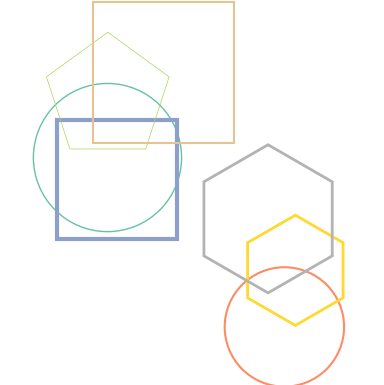[{"shape": "circle", "thickness": 1, "radius": 0.96, "center": [0.279, 0.591]}, {"shape": "circle", "thickness": 1.5, "radius": 0.78, "center": [0.739, 0.151]}, {"shape": "square", "thickness": 3, "radius": 0.78, "center": [0.304, 0.533]}, {"shape": "pentagon", "thickness": 0.5, "radius": 0.84, "center": [0.28, 0.749]}, {"shape": "hexagon", "thickness": 2, "radius": 0.72, "center": [0.767, 0.298]}, {"shape": "square", "thickness": 1.5, "radius": 0.91, "center": [0.425, 0.811]}, {"shape": "hexagon", "thickness": 2, "radius": 0.96, "center": [0.696, 0.432]}]